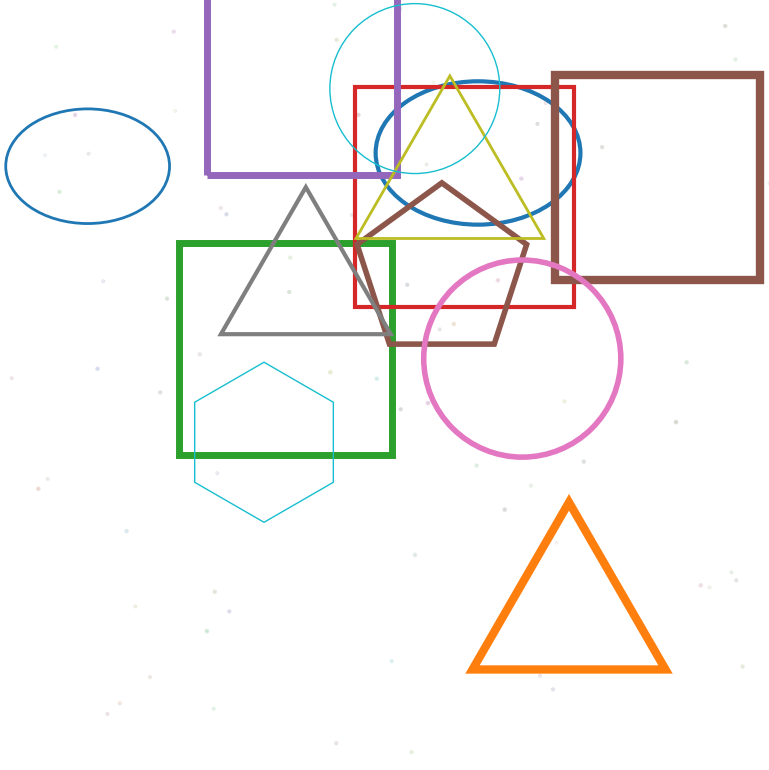[{"shape": "oval", "thickness": 1, "radius": 0.53, "center": [0.114, 0.784]}, {"shape": "oval", "thickness": 1.5, "radius": 0.66, "center": [0.621, 0.801]}, {"shape": "triangle", "thickness": 3, "radius": 0.72, "center": [0.739, 0.203]}, {"shape": "square", "thickness": 2.5, "radius": 0.69, "center": [0.371, 0.547]}, {"shape": "square", "thickness": 1.5, "radius": 0.71, "center": [0.603, 0.744]}, {"shape": "square", "thickness": 2.5, "radius": 0.62, "center": [0.392, 0.896]}, {"shape": "square", "thickness": 3, "radius": 0.67, "center": [0.854, 0.769]}, {"shape": "pentagon", "thickness": 2, "radius": 0.58, "center": [0.574, 0.647]}, {"shape": "circle", "thickness": 2, "radius": 0.64, "center": [0.678, 0.534]}, {"shape": "triangle", "thickness": 1.5, "radius": 0.64, "center": [0.397, 0.63]}, {"shape": "triangle", "thickness": 1, "radius": 0.7, "center": [0.584, 0.761]}, {"shape": "hexagon", "thickness": 0.5, "radius": 0.52, "center": [0.343, 0.426]}, {"shape": "circle", "thickness": 0.5, "radius": 0.55, "center": [0.539, 0.885]}]